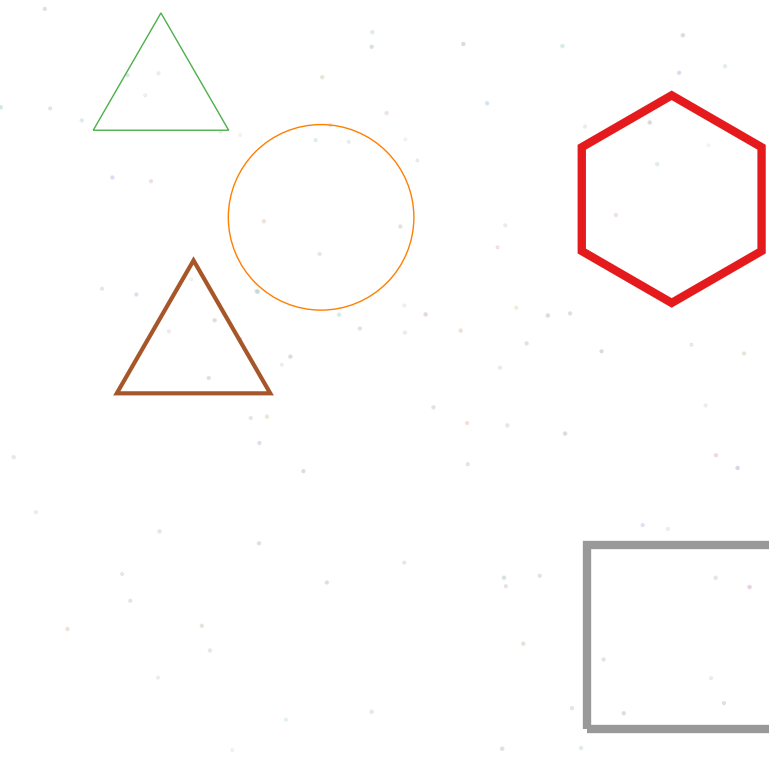[{"shape": "hexagon", "thickness": 3, "radius": 0.67, "center": [0.872, 0.741]}, {"shape": "triangle", "thickness": 0.5, "radius": 0.51, "center": [0.209, 0.882]}, {"shape": "circle", "thickness": 0.5, "radius": 0.6, "center": [0.417, 0.718]}, {"shape": "triangle", "thickness": 1.5, "radius": 0.58, "center": [0.251, 0.547]}, {"shape": "square", "thickness": 3, "radius": 0.6, "center": [0.882, 0.172]}]